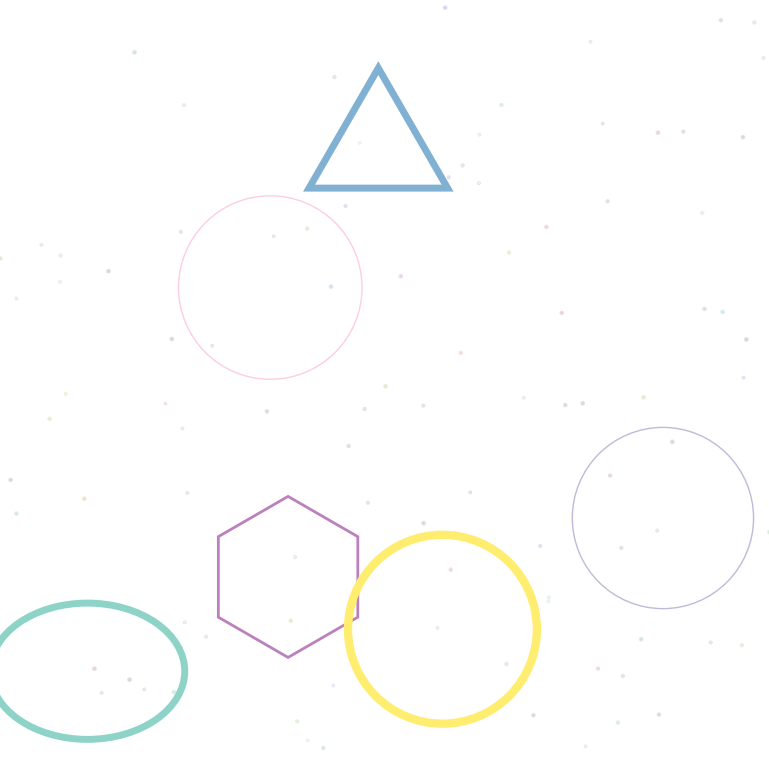[{"shape": "oval", "thickness": 2.5, "radius": 0.63, "center": [0.114, 0.128]}, {"shape": "circle", "thickness": 0.5, "radius": 0.59, "center": [0.861, 0.327]}, {"shape": "triangle", "thickness": 2.5, "radius": 0.52, "center": [0.491, 0.808]}, {"shape": "circle", "thickness": 0.5, "radius": 0.6, "center": [0.351, 0.627]}, {"shape": "hexagon", "thickness": 1, "radius": 0.52, "center": [0.374, 0.251]}, {"shape": "circle", "thickness": 3, "radius": 0.61, "center": [0.575, 0.183]}]